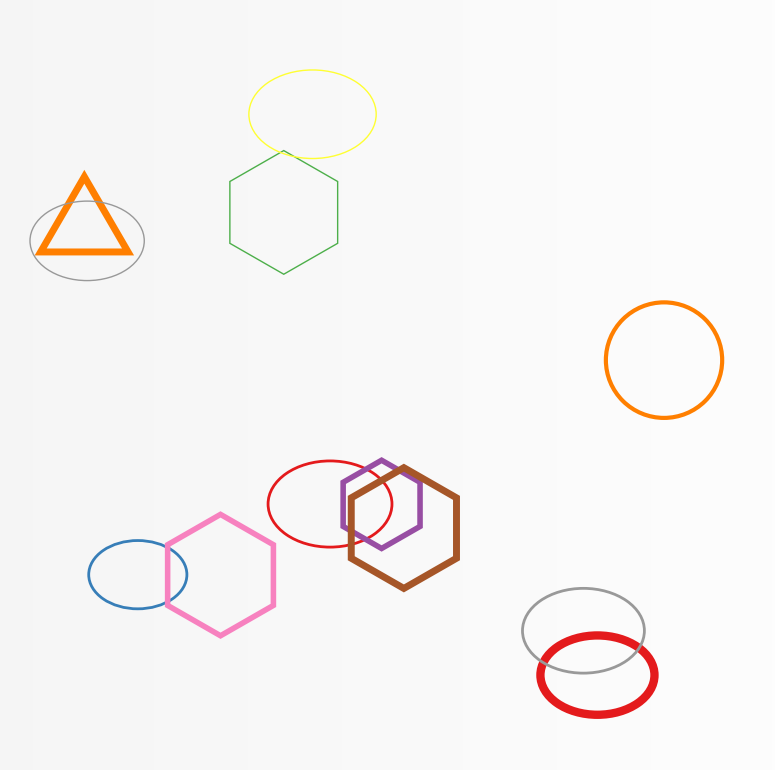[{"shape": "oval", "thickness": 1, "radius": 0.4, "center": [0.426, 0.345]}, {"shape": "oval", "thickness": 3, "radius": 0.37, "center": [0.771, 0.123]}, {"shape": "oval", "thickness": 1, "radius": 0.32, "center": [0.178, 0.254]}, {"shape": "hexagon", "thickness": 0.5, "radius": 0.4, "center": [0.366, 0.724]}, {"shape": "hexagon", "thickness": 2, "radius": 0.29, "center": [0.492, 0.345]}, {"shape": "circle", "thickness": 1.5, "radius": 0.38, "center": [0.857, 0.532]}, {"shape": "triangle", "thickness": 2.5, "radius": 0.33, "center": [0.109, 0.705]}, {"shape": "oval", "thickness": 0.5, "radius": 0.41, "center": [0.403, 0.852]}, {"shape": "hexagon", "thickness": 2.5, "radius": 0.39, "center": [0.521, 0.314]}, {"shape": "hexagon", "thickness": 2, "radius": 0.39, "center": [0.285, 0.253]}, {"shape": "oval", "thickness": 1, "radius": 0.39, "center": [0.753, 0.181]}, {"shape": "oval", "thickness": 0.5, "radius": 0.37, "center": [0.112, 0.687]}]